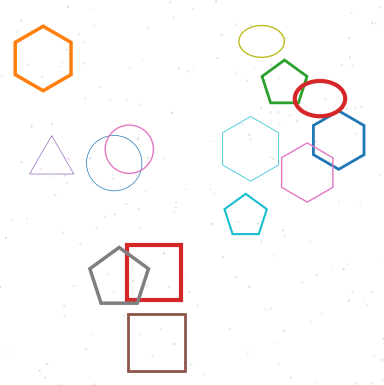[{"shape": "hexagon", "thickness": 2, "radius": 0.38, "center": [0.88, 0.636]}, {"shape": "circle", "thickness": 0.5, "radius": 0.36, "center": [0.297, 0.576]}, {"shape": "hexagon", "thickness": 2.5, "radius": 0.42, "center": [0.112, 0.848]}, {"shape": "pentagon", "thickness": 2, "radius": 0.31, "center": [0.739, 0.783]}, {"shape": "square", "thickness": 3, "radius": 0.35, "center": [0.4, 0.293]}, {"shape": "oval", "thickness": 3, "radius": 0.33, "center": [0.831, 0.744]}, {"shape": "triangle", "thickness": 0.5, "radius": 0.33, "center": [0.134, 0.581]}, {"shape": "square", "thickness": 2, "radius": 0.37, "center": [0.406, 0.11]}, {"shape": "circle", "thickness": 1, "radius": 0.31, "center": [0.336, 0.612]}, {"shape": "hexagon", "thickness": 1, "radius": 0.38, "center": [0.798, 0.552]}, {"shape": "pentagon", "thickness": 2.5, "radius": 0.4, "center": [0.31, 0.277]}, {"shape": "oval", "thickness": 1, "radius": 0.3, "center": [0.68, 0.892]}, {"shape": "pentagon", "thickness": 1.5, "radius": 0.29, "center": [0.638, 0.439]}, {"shape": "hexagon", "thickness": 0.5, "radius": 0.42, "center": [0.651, 0.613]}]